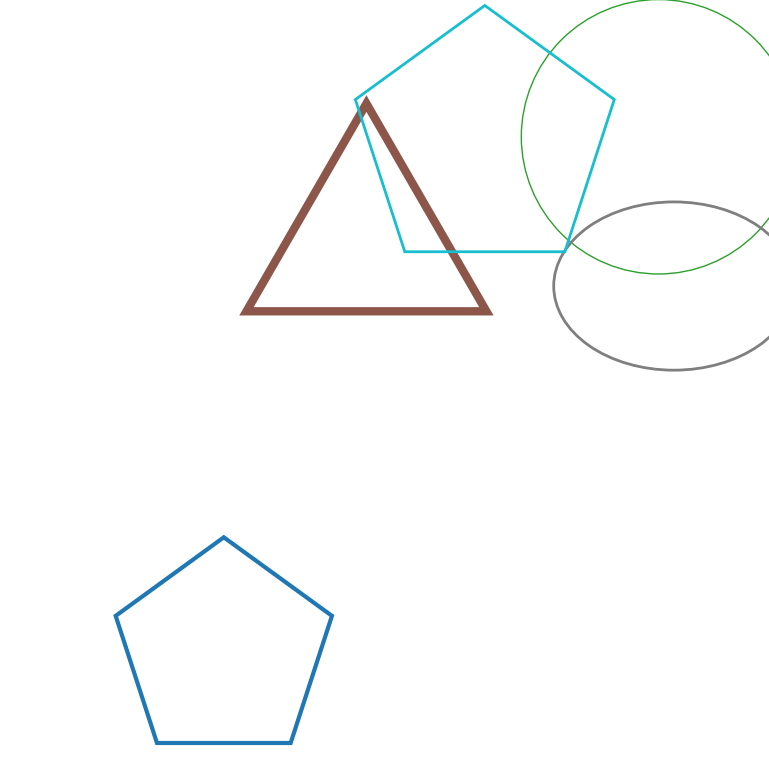[{"shape": "pentagon", "thickness": 1.5, "radius": 0.74, "center": [0.291, 0.155]}, {"shape": "circle", "thickness": 0.5, "radius": 0.89, "center": [0.855, 0.822]}, {"shape": "triangle", "thickness": 3, "radius": 0.9, "center": [0.476, 0.686]}, {"shape": "oval", "thickness": 1, "radius": 0.78, "center": [0.875, 0.629]}, {"shape": "pentagon", "thickness": 1, "radius": 0.88, "center": [0.63, 0.816]}]